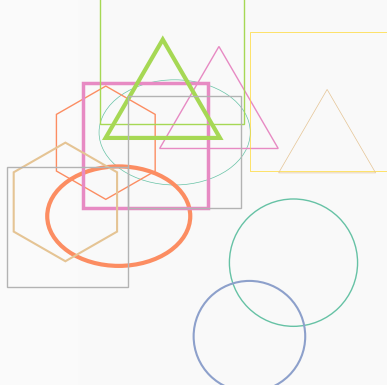[{"shape": "oval", "thickness": 0.5, "radius": 0.98, "center": [0.451, 0.656]}, {"shape": "circle", "thickness": 1, "radius": 0.83, "center": [0.757, 0.318]}, {"shape": "oval", "thickness": 3, "radius": 0.92, "center": [0.306, 0.439]}, {"shape": "hexagon", "thickness": 1, "radius": 0.74, "center": [0.273, 0.629]}, {"shape": "circle", "thickness": 1.5, "radius": 0.72, "center": [0.644, 0.126]}, {"shape": "square", "thickness": 2.5, "radius": 0.81, "center": [0.375, 0.623]}, {"shape": "triangle", "thickness": 1, "radius": 0.88, "center": [0.565, 0.703]}, {"shape": "triangle", "thickness": 3, "radius": 0.85, "center": [0.42, 0.727]}, {"shape": "square", "thickness": 1, "radius": 0.93, "center": [0.443, 0.863]}, {"shape": "square", "thickness": 0.5, "radius": 0.9, "center": [0.826, 0.736]}, {"shape": "triangle", "thickness": 0.5, "radius": 0.72, "center": [0.844, 0.623]}, {"shape": "hexagon", "thickness": 1.5, "radius": 0.77, "center": [0.169, 0.475]}, {"shape": "square", "thickness": 1, "radius": 0.73, "center": [0.476, 0.605]}, {"shape": "square", "thickness": 1, "radius": 0.78, "center": [0.174, 0.41]}]